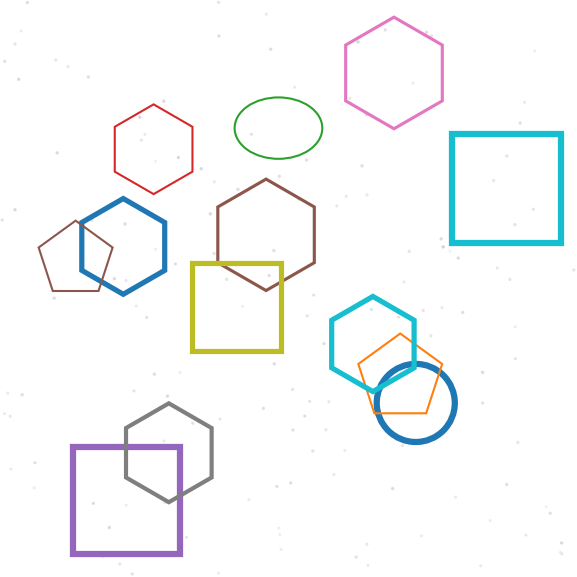[{"shape": "circle", "thickness": 3, "radius": 0.34, "center": [0.72, 0.301]}, {"shape": "hexagon", "thickness": 2.5, "radius": 0.41, "center": [0.213, 0.572]}, {"shape": "pentagon", "thickness": 1, "radius": 0.38, "center": [0.693, 0.345]}, {"shape": "oval", "thickness": 1, "radius": 0.38, "center": [0.482, 0.777]}, {"shape": "hexagon", "thickness": 1, "radius": 0.39, "center": [0.266, 0.741]}, {"shape": "square", "thickness": 3, "radius": 0.46, "center": [0.219, 0.132]}, {"shape": "hexagon", "thickness": 1.5, "radius": 0.48, "center": [0.461, 0.593]}, {"shape": "pentagon", "thickness": 1, "radius": 0.34, "center": [0.131, 0.55]}, {"shape": "hexagon", "thickness": 1.5, "radius": 0.48, "center": [0.682, 0.873]}, {"shape": "hexagon", "thickness": 2, "radius": 0.43, "center": [0.292, 0.215]}, {"shape": "square", "thickness": 2.5, "radius": 0.38, "center": [0.41, 0.467]}, {"shape": "square", "thickness": 3, "radius": 0.47, "center": [0.877, 0.672]}, {"shape": "hexagon", "thickness": 2.5, "radius": 0.41, "center": [0.646, 0.403]}]